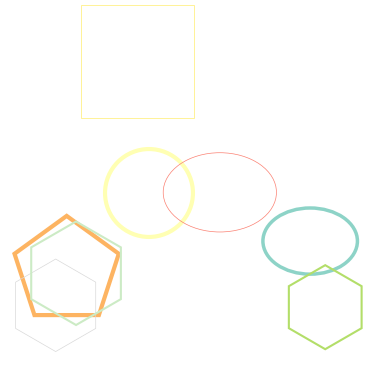[{"shape": "oval", "thickness": 2.5, "radius": 0.61, "center": [0.806, 0.374]}, {"shape": "circle", "thickness": 3, "radius": 0.57, "center": [0.387, 0.499]}, {"shape": "oval", "thickness": 0.5, "radius": 0.74, "center": [0.571, 0.5]}, {"shape": "pentagon", "thickness": 3, "radius": 0.71, "center": [0.173, 0.297]}, {"shape": "hexagon", "thickness": 1.5, "radius": 0.55, "center": [0.845, 0.202]}, {"shape": "hexagon", "thickness": 0.5, "radius": 0.6, "center": [0.145, 0.207]}, {"shape": "hexagon", "thickness": 1.5, "radius": 0.67, "center": [0.198, 0.29]}, {"shape": "square", "thickness": 0.5, "radius": 0.74, "center": [0.357, 0.84]}]